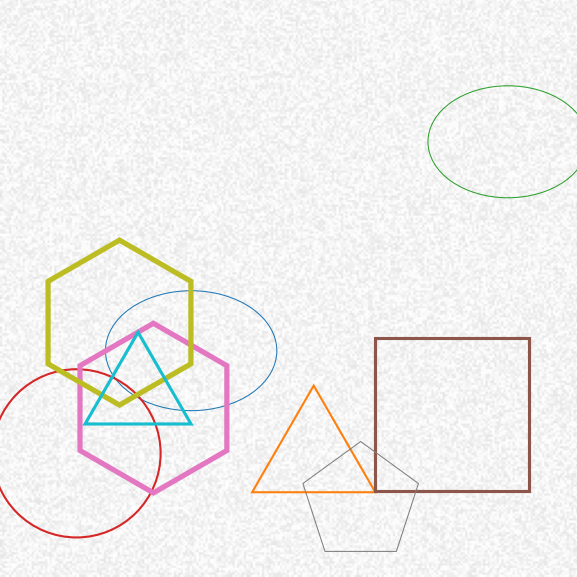[{"shape": "oval", "thickness": 0.5, "radius": 0.74, "center": [0.331, 0.392]}, {"shape": "triangle", "thickness": 1, "radius": 0.62, "center": [0.543, 0.208]}, {"shape": "oval", "thickness": 0.5, "radius": 0.69, "center": [0.88, 0.754]}, {"shape": "circle", "thickness": 1, "radius": 0.73, "center": [0.132, 0.214]}, {"shape": "square", "thickness": 1.5, "radius": 0.66, "center": [0.783, 0.282]}, {"shape": "hexagon", "thickness": 2.5, "radius": 0.73, "center": [0.266, 0.292]}, {"shape": "pentagon", "thickness": 0.5, "radius": 0.53, "center": [0.625, 0.129]}, {"shape": "hexagon", "thickness": 2.5, "radius": 0.71, "center": [0.207, 0.441]}, {"shape": "triangle", "thickness": 1.5, "radius": 0.53, "center": [0.239, 0.318]}]